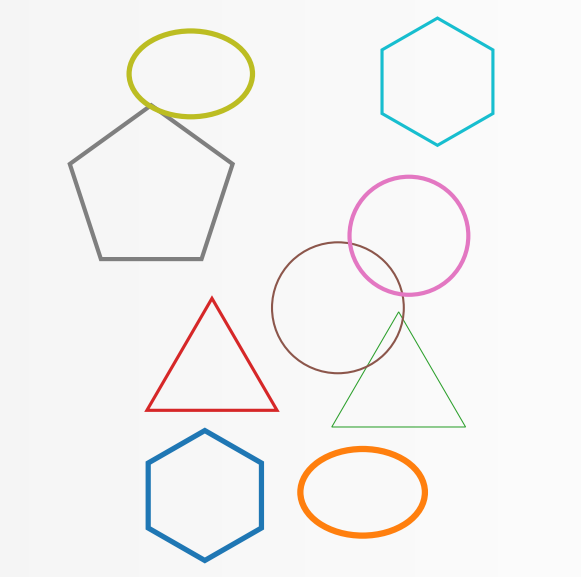[{"shape": "hexagon", "thickness": 2.5, "radius": 0.56, "center": [0.352, 0.141]}, {"shape": "oval", "thickness": 3, "radius": 0.54, "center": [0.624, 0.147]}, {"shape": "triangle", "thickness": 0.5, "radius": 0.66, "center": [0.686, 0.326]}, {"shape": "triangle", "thickness": 1.5, "radius": 0.65, "center": [0.365, 0.353]}, {"shape": "circle", "thickness": 1, "radius": 0.57, "center": [0.581, 0.466]}, {"shape": "circle", "thickness": 2, "radius": 0.51, "center": [0.704, 0.591]}, {"shape": "pentagon", "thickness": 2, "radius": 0.74, "center": [0.26, 0.67]}, {"shape": "oval", "thickness": 2.5, "radius": 0.53, "center": [0.328, 0.871]}, {"shape": "hexagon", "thickness": 1.5, "radius": 0.55, "center": [0.753, 0.858]}]